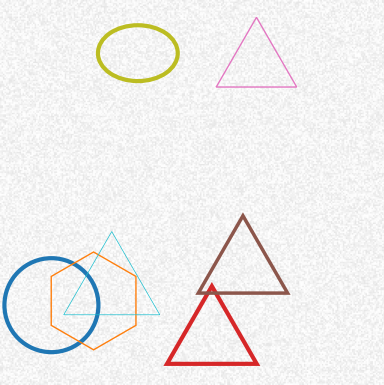[{"shape": "circle", "thickness": 3, "radius": 0.61, "center": [0.134, 0.207]}, {"shape": "hexagon", "thickness": 1, "radius": 0.64, "center": [0.243, 0.218]}, {"shape": "triangle", "thickness": 3, "radius": 0.67, "center": [0.55, 0.122]}, {"shape": "triangle", "thickness": 2.5, "radius": 0.67, "center": [0.631, 0.306]}, {"shape": "triangle", "thickness": 1, "radius": 0.6, "center": [0.666, 0.834]}, {"shape": "oval", "thickness": 3, "radius": 0.52, "center": [0.358, 0.862]}, {"shape": "triangle", "thickness": 0.5, "radius": 0.72, "center": [0.29, 0.254]}]